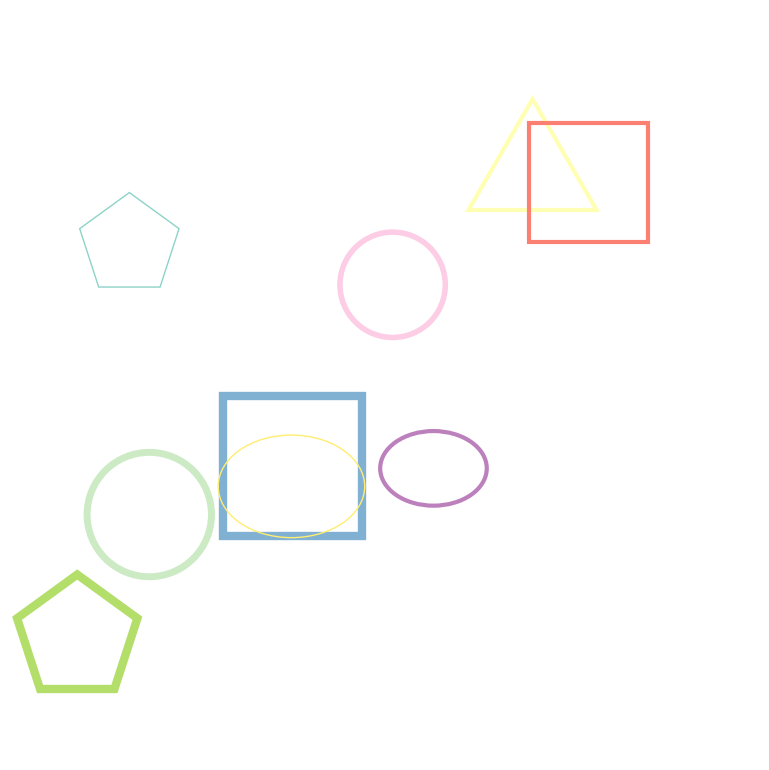[{"shape": "pentagon", "thickness": 0.5, "radius": 0.34, "center": [0.168, 0.682]}, {"shape": "triangle", "thickness": 1.5, "radius": 0.48, "center": [0.692, 0.775]}, {"shape": "square", "thickness": 1.5, "radius": 0.39, "center": [0.765, 0.763]}, {"shape": "square", "thickness": 3, "radius": 0.45, "center": [0.38, 0.395]}, {"shape": "pentagon", "thickness": 3, "radius": 0.41, "center": [0.1, 0.172]}, {"shape": "circle", "thickness": 2, "radius": 0.34, "center": [0.51, 0.63]}, {"shape": "oval", "thickness": 1.5, "radius": 0.35, "center": [0.563, 0.392]}, {"shape": "circle", "thickness": 2.5, "radius": 0.4, "center": [0.194, 0.332]}, {"shape": "oval", "thickness": 0.5, "radius": 0.48, "center": [0.378, 0.368]}]